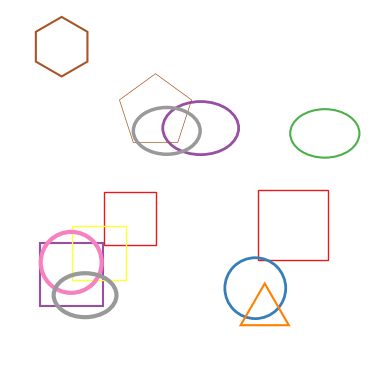[{"shape": "square", "thickness": 1, "radius": 0.34, "center": [0.338, 0.433]}, {"shape": "square", "thickness": 1, "radius": 0.46, "center": [0.761, 0.415]}, {"shape": "circle", "thickness": 2, "radius": 0.4, "center": [0.663, 0.251]}, {"shape": "oval", "thickness": 1.5, "radius": 0.45, "center": [0.844, 0.653]}, {"shape": "oval", "thickness": 2, "radius": 0.49, "center": [0.521, 0.667]}, {"shape": "square", "thickness": 1.5, "radius": 0.41, "center": [0.186, 0.287]}, {"shape": "triangle", "thickness": 1.5, "radius": 0.36, "center": [0.688, 0.191]}, {"shape": "square", "thickness": 1, "radius": 0.35, "center": [0.257, 0.343]}, {"shape": "pentagon", "thickness": 0.5, "radius": 0.49, "center": [0.404, 0.71]}, {"shape": "hexagon", "thickness": 1.5, "radius": 0.39, "center": [0.16, 0.879]}, {"shape": "circle", "thickness": 3, "radius": 0.4, "center": [0.185, 0.319]}, {"shape": "oval", "thickness": 2.5, "radius": 0.43, "center": [0.433, 0.66]}, {"shape": "oval", "thickness": 3, "radius": 0.41, "center": [0.221, 0.233]}]